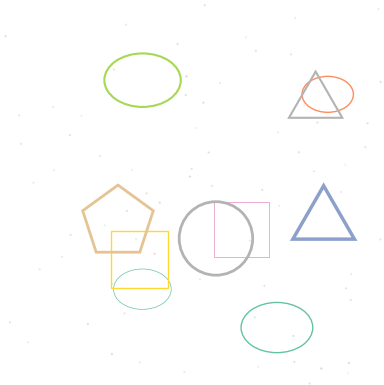[{"shape": "oval", "thickness": 1, "radius": 0.47, "center": [0.719, 0.149]}, {"shape": "oval", "thickness": 0.5, "radius": 0.37, "center": [0.37, 0.249]}, {"shape": "oval", "thickness": 1, "radius": 0.33, "center": [0.851, 0.755]}, {"shape": "triangle", "thickness": 2.5, "radius": 0.46, "center": [0.841, 0.425]}, {"shape": "square", "thickness": 0.5, "radius": 0.36, "center": [0.627, 0.404]}, {"shape": "oval", "thickness": 1.5, "radius": 0.5, "center": [0.37, 0.792]}, {"shape": "square", "thickness": 1, "radius": 0.37, "center": [0.362, 0.326]}, {"shape": "pentagon", "thickness": 2, "radius": 0.48, "center": [0.306, 0.423]}, {"shape": "circle", "thickness": 2, "radius": 0.48, "center": [0.561, 0.381]}, {"shape": "triangle", "thickness": 1.5, "radius": 0.4, "center": [0.82, 0.734]}]